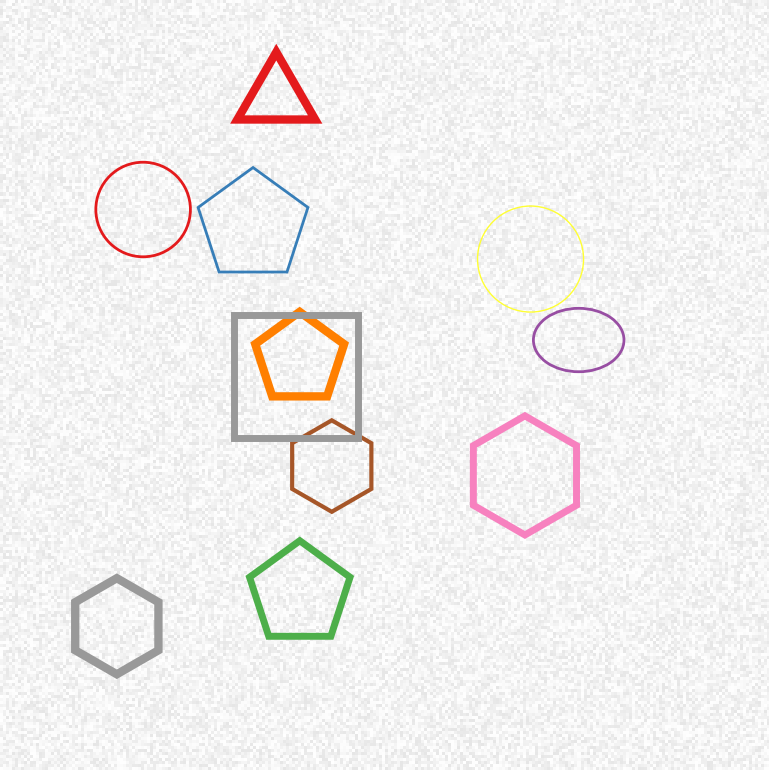[{"shape": "circle", "thickness": 1, "radius": 0.31, "center": [0.186, 0.728]}, {"shape": "triangle", "thickness": 3, "radius": 0.29, "center": [0.359, 0.874]}, {"shape": "pentagon", "thickness": 1, "radius": 0.38, "center": [0.329, 0.707]}, {"shape": "pentagon", "thickness": 2.5, "radius": 0.34, "center": [0.389, 0.229]}, {"shape": "oval", "thickness": 1, "radius": 0.29, "center": [0.752, 0.558]}, {"shape": "pentagon", "thickness": 3, "radius": 0.3, "center": [0.389, 0.534]}, {"shape": "circle", "thickness": 0.5, "radius": 0.34, "center": [0.689, 0.664]}, {"shape": "hexagon", "thickness": 1.5, "radius": 0.3, "center": [0.431, 0.395]}, {"shape": "hexagon", "thickness": 2.5, "radius": 0.39, "center": [0.682, 0.383]}, {"shape": "hexagon", "thickness": 3, "radius": 0.31, "center": [0.152, 0.187]}, {"shape": "square", "thickness": 2.5, "radius": 0.4, "center": [0.384, 0.511]}]